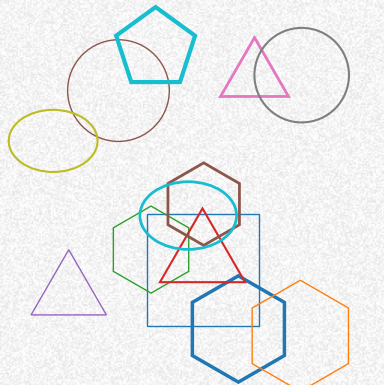[{"shape": "square", "thickness": 1, "radius": 0.73, "center": [0.528, 0.298]}, {"shape": "hexagon", "thickness": 2.5, "radius": 0.69, "center": [0.619, 0.146]}, {"shape": "hexagon", "thickness": 1, "radius": 0.72, "center": [0.78, 0.128]}, {"shape": "hexagon", "thickness": 1, "radius": 0.57, "center": [0.392, 0.352]}, {"shape": "triangle", "thickness": 1.5, "radius": 0.64, "center": [0.526, 0.331]}, {"shape": "triangle", "thickness": 1, "radius": 0.56, "center": [0.179, 0.238]}, {"shape": "hexagon", "thickness": 2, "radius": 0.54, "center": [0.529, 0.47]}, {"shape": "circle", "thickness": 1, "radius": 0.66, "center": [0.308, 0.765]}, {"shape": "triangle", "thickness": 2, "radius": 0.51, "center": [0.661, 0.8]}, {"shape": "circle", "thickness": 1.5, "radius": 0.61, "center": [0.784, 0.805]}, {"shape": "oval", "thickness": 1.5, "radius": 0.58, "center": [0.138, 0.634]}, {"shape": "pentagon", "thickness": 3, "radius": 0.54, "center": [0.404, 0.874]}, {"shape": "oval", "thickness": 2, "radius": 0.63, "center": [0.489, 0.44]}]